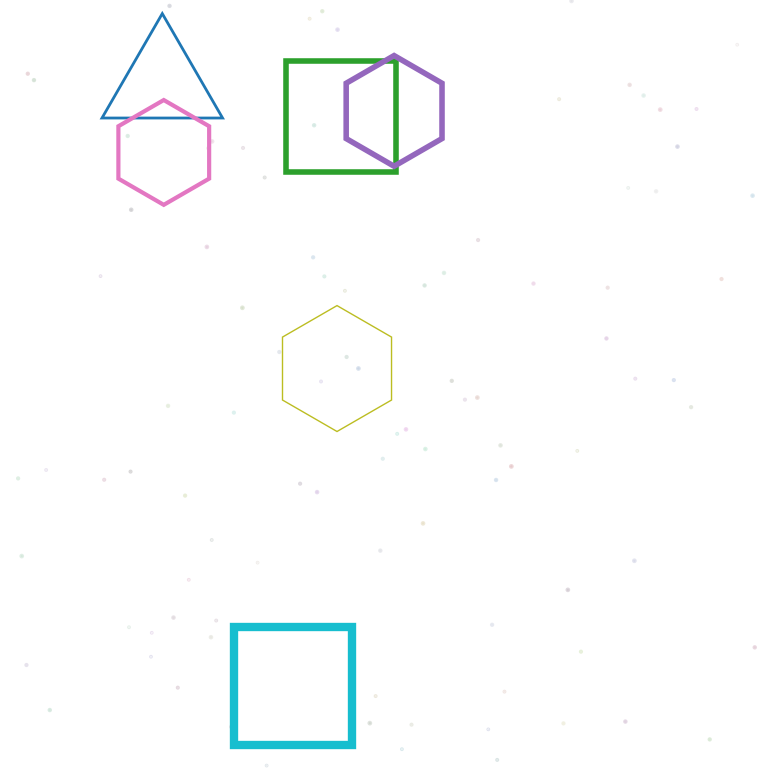[{"shape": "triangle", "thickness": 1, "radius": 0.45, "center": [0.211, 0.892]}, {"shape": "square", "thickness": 2, "radius": 0.36, "center": [0.443, 0.849]}, {"shape": "hexagon", "thickness": 2, "radius": 0.36, "center": [0.512, 0.856]}, {"shape": "hexagon", "thickness": 1.5, "radius": 0.34, "center": [0.213, 0.802]}, {"shape": "hexagon", "thickness": 0.5, "radius": 0.41, "center": [0.438, 0.521]}, {"shape": "square", "thickness": 3, "radius": 0.38, "center": [0.381, 0.109]}]